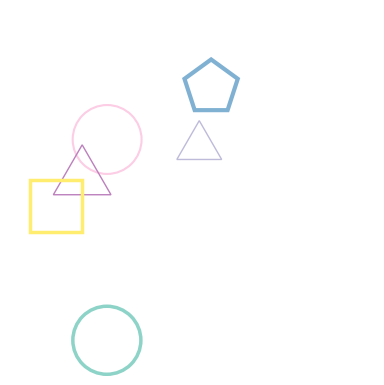[{"shape": "circle", "thickness": 2.5, "radius": 0.44, "center": [0.278, 0.116]}, {"shape": "triangle", "thickness": 1, "radius": 0.34, "center": [0.518, 0.619]}, {"shape": "pentagon", "thickness": 3, "radius": 0.36, "center": [0.548, 0.773]}, {"shape": "circle", "thickness": 1.5, "radius": 0.45, "center": [0.278, 0.638]}, {"shape": "triangle", "thickness": 1, "radius": 0.43, "center": [0.213, 0.537]}, {"shape": "square", "thickness": 2.5, "radius": 0.34, "center": [0.145, 0.466]}]